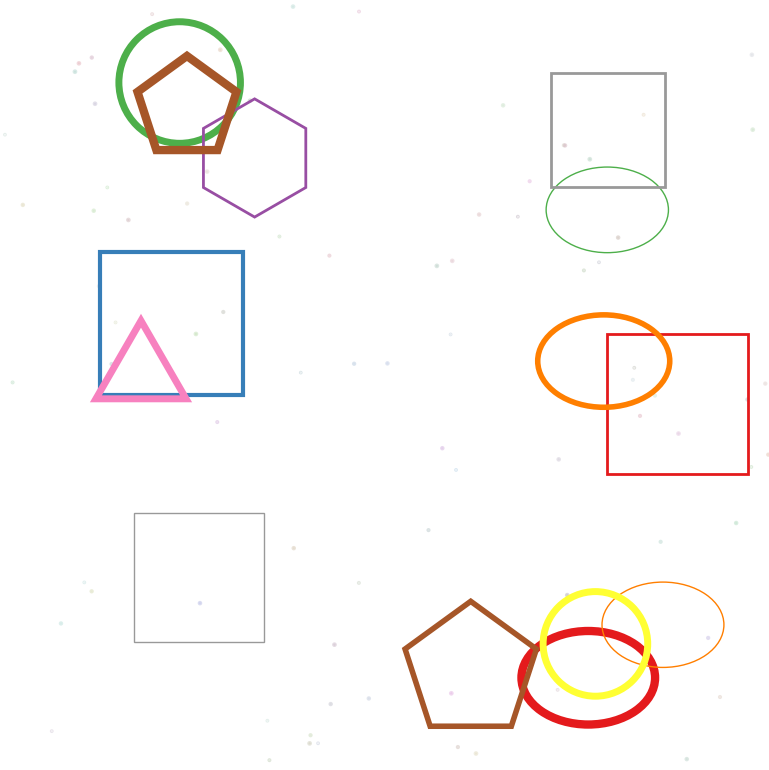[{"shape": "square", "thickness": 1, "radius": 0.46, "center": [0.88, 0.475]}, {"shape": "oval", "thickness": 3, "radius": 0.43, "center": [0.764, 0.12]}, {"shape": "square", "thickness": 1.5, "radius": 0.46, "center": [0.223, 0.58]}, {"shape": "circle", "thickness": 2.5, "radius": 0.39, "center": [0.233, 0.893]}, {"shape": "oval", "thickness": 0.5, "radius": 0.4, "center": [0.789, 0.727]}, {"shape": "hexagon", "thickness": 1, "radius": 0.38, "center": [0.331, 0.795]}, {"shape": "oval", "thickness": 0.5, "radius": 0.4, "center": [0.861, 0.189]}, {"shape": "oval", "thickness": 2, "radius": 0.43, "center": [0.784, 0.531]}, {"shape": "circle", "thickness": 2.5, "radius": 0.34, "center": [0.773, 0.164]}, {"shape": "pentagon", "thickness": 3, "radius": 0.34, "center": [0.243, 0.86]}, {"shape": "pentagon", "thickness": 2, "radius": 0.45, "center": [0.611, 0.129]}, {"shape": "triangle", "thickness": 2.5, "radius": 0.34, "center": [0.183, 0.516]}, {"shape": "square", "thickness": 1, "radius": 0.37, "center": [0.79, 0.831]}, {"shape": "square", "thickness": 0.5, "radius": 0.42, "center": [0.258, 0.25]}]